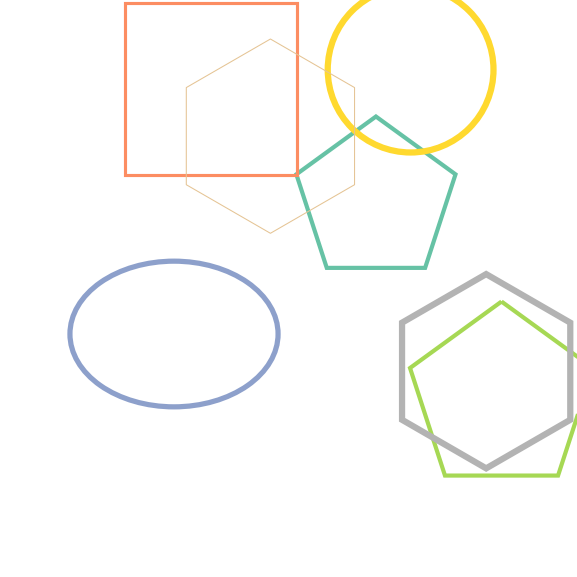[{"shape": "pentagon", "thickness": 2, "radius": 0.72, "center": [0.651, 0.652]}, {"shape": "square", "thickness": 1.5, "radius": 0.74, "center": [0.366, 0.844]}, {"shape": "oval", "thickness": 2.5, "radius": 0.9, "center": [0.301, 0.421]}, {"shape": "pentagon", "thickness": 2, "radius": 0.83, "center": [0.868, 0.31]}, {"shape": "circle", "thickness": 3, "radius": 0.72, "center": [0.711, 0.879]}, {"shape": "hexagon", "thickness": 0.5, "radius": 0.84, "center": [0.468, 0.763]}, {"shape": "hexagon", "thickness": 3, "radius": 0.84, "center": [0.842, 0.356]}]